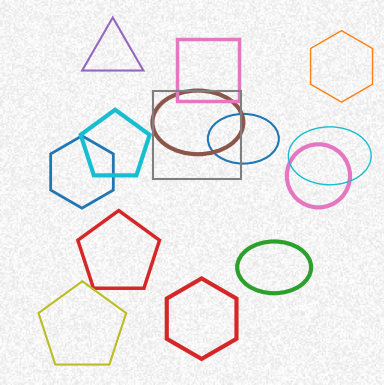[{"shape": "oval", "thickness": 1.5, "radius": 0.46, "center": [0.632, 0.64]}, {"shape": "hexagon", "thickness": 2, "radius": 0.47, "center": [0.213, 0.553]}, {"shape": "hexagon", "thickness": 1, "radius": 0.46, "center": [0.887, 0.828]}, {"shape": "oval", "thickness": 3, "radius": 0.48, "center": [0.712, 0.306]}, {"shape": "pentagon", "thickness": 2.5, "radius": 0.56, "center": [0.308, 0.342]}, {"shape": "hexagon", "thickness": 3, "radius": 0.52, "center": [0.524, 0.172]}, {"shape": "triangle", "thickness": 1.5, "radius": 0.46, "center": [0.293, 0.863]}, {"shape": "oval", "thickness": 3, "radius": 0.59, "center": [0.514, 0.682]}, {"shape": "circle", "thickness": 3, "radius": 0.41, "center": [0.827, 0.543]}, {"shape": "square", "thickness": 2.5, "radius": 0.4, "center": [0.541, 0.818]}, {"shape": "square", "thickness": 1.5, "radius": 0.57, "center": [0.511, 0.649]}, {"shape": "pentagon", "thickness": 1.5, "radius": 0.6, "center": [0.214, 0.15]}, {"shape": "oval", "thickness": 1, "radius": 0.54, "center": [0.857, 0.595]}, {"shape": "pentagon", "thickness": 3, "radius": 0.47, "center": [0.299, 0.621]}]